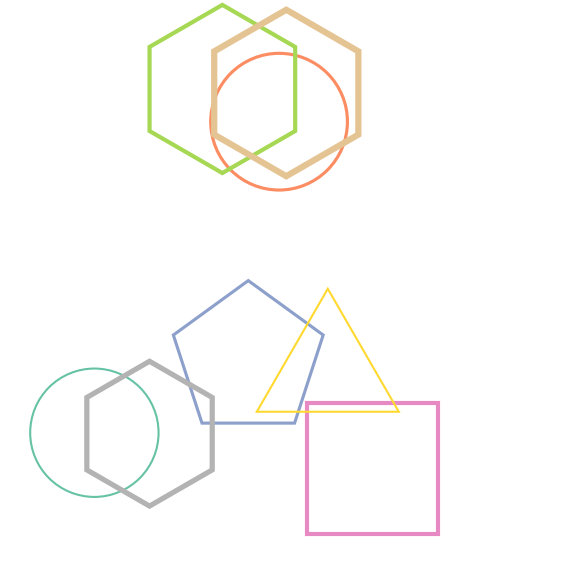[{"shape": "circle", "thickness": 1, "radius": 0.56, "center": [0.163, 0.25]}, {"shape": "circle", "thickness": 1.5, "radius": 0.59, "center": [0.483, 0.788]}, {"shape": "pentagon", "thickness": 1.5, "radius": 0.68, "center": [0.43, 0.377]}, {"shape": "square", "thickness": 2, "radius": 0.57, "center": [0.645, 0.188]}, {"shape": "hexagon", "thickness": 2, "radius": 0.73, "center": [0.385, 0.845]}, {"shape": "triangle", "thickness": 1, "radius": 0.71, "center": [0.568, 0.357]}, {"shape": "hexagon", "thickness": 3, "radius": 0.72, "center": [0.496, 0.838]}, {"shape": "hexagon", "thickness": 2.5, "radius": 0.63, "center": [0.259, 0.248]}]